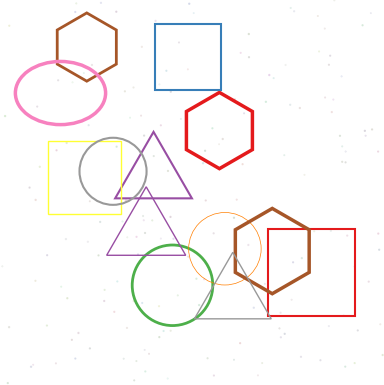[{"shape": "square", "thickness": 1.5, "radius": 0.57, "center": [0.809, 0.293]}, {"shape": "hexagon", "thickness": 2.5, "radius": 0.49, "center": [0.57, 0.661]}, {"shape": "square", "thickness": 1.5, "radius": 0.43, "center": [0.489, 0.853]}, {"shape": "circle", "thickness": 2, "radius": 0.52, "center": [0.448, 0.259]}, {"shape": "triangle", "thickness": 1.5, "radius": 0.58, "center": [0.399, 0.542]}, {"shape": "triangle", "thickness": 1, "radius": 0.59, "center": [0.38, 0.396]}, {"shape": "circle", "thickness": 0.5, "radius": 0.47, "center": [0.584, 0.354]}, {"shape": "square", "thickness": 1, "radius": 0.47, "center": [0.219, 0.54]}, {"shape": "hexagon", "thickness": 2, "radius": 0.44, "center": [0.225, 0.878]}, {"shape": "hexagon", "thickness": 2.5, "radius": 0.55, "center": [0.707, 0.348]}, {"shape": "oval", "thickness": 2.5, "radius": 0.59, "center": [0.157, 0.758]}, {"shape": "circle", "thickness": 1.5, "radius": 0.44, "center": [0.294, 0.555]}, {"shape": "triangle", "thickness": 1, "radius": 0.58, "center": [0.605, 0.229]}]